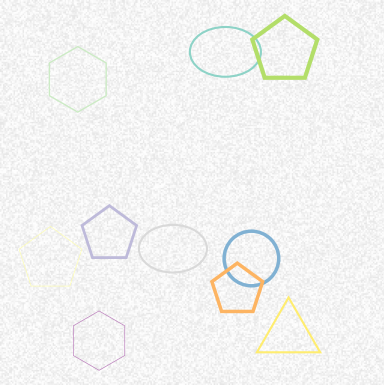[{"shape": "oval", "thickness": 1.5, "radius": 0.46, "center": [0.585, 0.865]}, {"shape": "pentagon", "thickness": 0.5, "radius": 0.43, "center": [0.131, 0.326]}, {"shape": "pentagon", "thickness": 2, "radius": 0.37, "center": [0.284, 0.391]}, {"shape": "circle", "thickness": 2.5, "radius": 0.35, "center": [0.653, 0.329]}, {"shape": "pentagon", "thickness": 2.5, "radius": 0.35, "center": [0.616, 0.247]}, {"shape": "pentagon", "thickness": 3, "radius": 0.44, "center": [0.74, 0.87]}, {"shape": "oval", "thickness": 1.5, "radius": 0.44, "center": [0.449, 0.354]}, {"shape": "hexagon", "thickness": 0.5, "radius": 0.39, "center": [0.257, 0.115]}, {"shape": "hexagon", "thickness": 1, "radius": 0.43, "center": [0.202, 0.794]}, {"shape": "triangle", "thickness": 1.5, "radius": 0.47, "center": [0.75, 0.132]}]